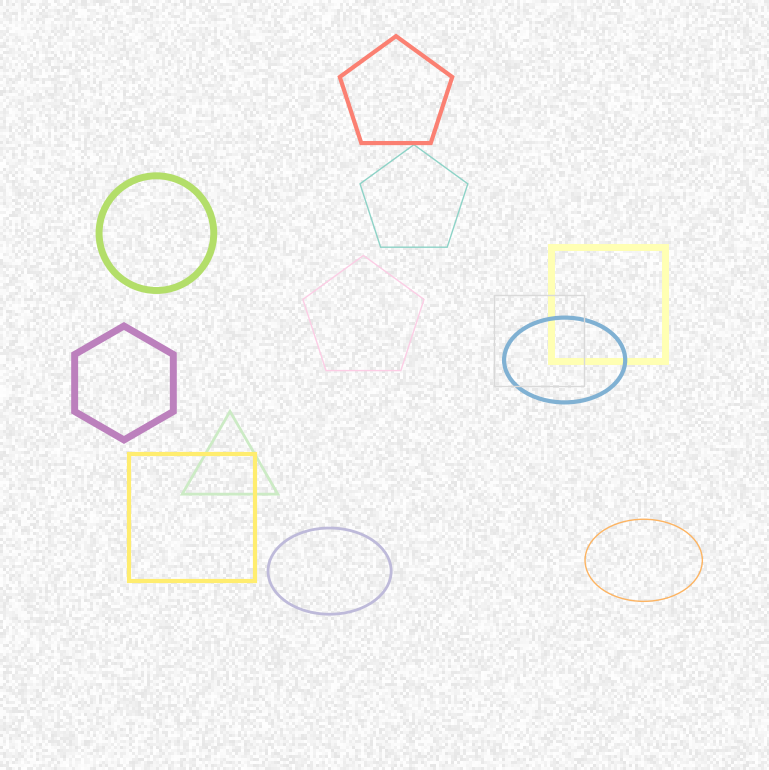[{"shape": "pentagon", "thickness": 0.5, "radius": 0.37, "center": [0.538, 0.739]}, {"shape": "square", "thickness": 2.5, "radius": 0.37, "center": [0.79, 0.605]}, {"shape": "oval", "thickness": 1, "radius": 0.4, "center": [0.428, 0.258]}, {"shape": "pentagon", "thickness": 1.5, "radius": 0.38, "center": [0.514, 0.876]}, {"shape": "oval", "thickness": 1.5, "radius": 0.39, "center": [0.733, 0.532]}, {"shape": "oval", "thickness": 0.5, "radius": 0.38, "center": [0.836, 0.272]}, {"shape": "circle", "thickness": 2.5, "radius": 0.37, "center": [0.203, 0.697]}, {"shape": "pentagon", "thickness": 0.5, "radius": 0.41, "center": [0.472, 0.586]}, {"shape": "square", "thickness": 0.5, "radius": 0.29, "center": [0.7, 0.558]}, {"shape": "hexagon", "thickness": 2.5, "radius": 0.37, "center": [0.161, 0.503]}, {"shape": "triangle", "thickness": 1, "radius": 0.36, "center": [0.299, 0.394]}, {"shape": "square", "thickness": 1.5, "radius": 0.41, "center": [0.249, 0.328]}]